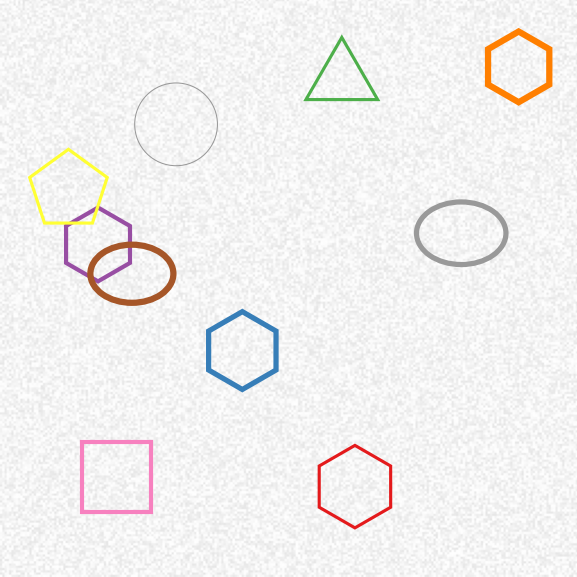[{"shape": "hexagon", "thickness": 1.5, "radius": 0.36, "center": [0.615, 0.156]}, {"shape": "hexagon", "thickness": 2.5, "radius": 0.34, "center": [0.42, 0.392]}, {"shape": "triangle", "thickness": 1.5, "radius": 0.36, "center": [0.592, 0.863]}, {"shape": "hexagon", "thickness": 2, "radius": 0.32, "center": [0.17, 0.576]}, {"shape": "hexagon", "thickness": 3, "radius": 0.31, "center": [0.898, 0.883]}, {"shape": "pentagon", "thickness": 1.5, "radius": 0.35, "center": [0.119, 0.67]}, {"shape": "oval", "thickness": 3, "radius": 0.36, "center": [0.228, 0.525]}, {"shape": "square", "thickness": 2, "radius": 0.3, "center": [0.202, 0.173]}, {"shape": "circle", "thickness": 0.5, "radius": 0.36, "center": [0.305, 0.784]}, {"shape": "oval", "thickness": 2.5, "radius": 0.39, "center": [0.799, 0.595]}]